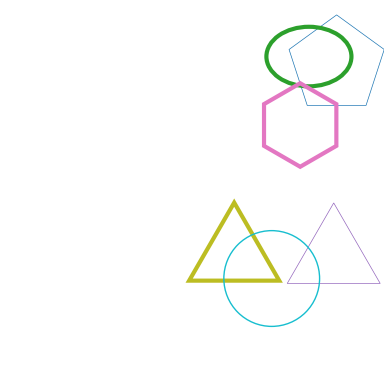[{"shape": "pentagon", "thickness": 0.5, "radius": 0.65, "center": [0.874, 0.831]}, {"shape": "oval", "thickness": 3, "radius": 0.55, "center": [0.802, 0.853]}, {"shape": "triangle", "thickness": 0.5, "radius": 0.7, "center": [0.867, 0.333]}, {"shape": "hexagon", "thickness": 3, "radius": 0.54, "center": [0.78, 0.675]}, {"shape": "triangle", "thickness": 3, "radius": 0.68, "center": [0.608, 0.339]}, {"shape": "circle", "thickness": 1, "radius": 0.62, "center": [0.706, 0.277]}]